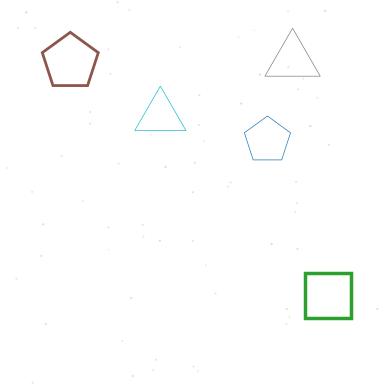[{"shape": "pentagon", "thickness": 0.5, "radius": 0.32, "center": [0.695, 0.636]}, {"shape": "square", "thickness": 2.5, "radius": 0.3, "center": [0.852, 0.232]}, {"shape": "pentagon", "thickness": 2, "radius": 0.38, "center": [0.183, 0.84]}, {"shape": "triangle", "thickness": 0.5, "radius": 0.42, "center": [0.76, 0.844]}, {"shape": "triangle", "thickness": 0.5, "radius": 0.38, "center": [0.417, 0.699]}]